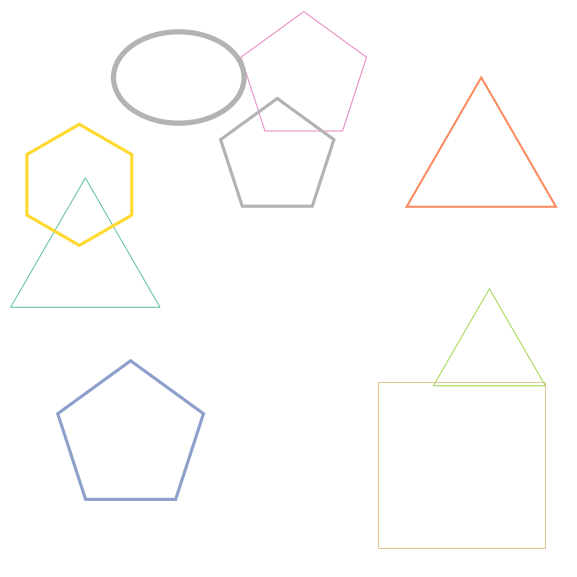[{"shape": "triangle", "thickness": 0.5, "radius": 0.75, "center": [0.148, 0.542]}, {"shape": "triangle", "thickness": 1, "radius": 0.75, "center": [0.833, 0.716]}, {"shape": "pentagon", "thickness": 1.5, "radius": 0.66, "center": [0.226, 0.242]}, {"shape": "pentagon", "thickness": 0.5, "radius": 0.57, "center": [0.526, 0.865]}, {"shape": "triangle", "thickness": 0.5, "radius": 0.56, "center": [0.847, 0.387]}, {"shape": "hexagon", "thickness": 1.5, "radius": 0.52, "center": [0.137, 0.679]}, {"shape": "square", "thickness": 0.5, "radius": 0.72, "center": [0.799, 0.194]}, {"shape": "oval", "thickness": 2.5, "radius": 0.57, "center": [0.31, 0.865]}, {"shape": "pentagon", "thickness": 1.5, "radius": 0.52, "center": [0.48, 0.726]}]